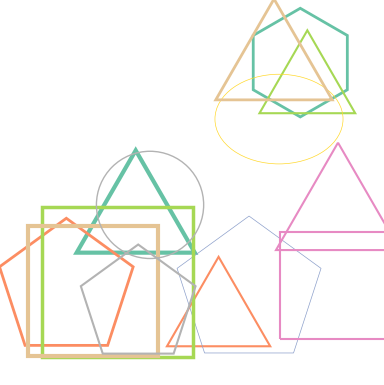[{"shape": "triangle", "thickness": 3, "radius": 0.89, "center": [0.352, 0.432]}, {"shape": "hexagon", "thickness": 2, "radius": 0.71, "center": [0.78, 0.837]}, {"shape": "pentagon", "thickness": 2, "radius": 0.91, "center": [0.172, 0.251]}, {"shape": "triangle", "thickness": 1.5, "radius": 0.77, "center": [0.568, 0.178]}, {"shape": "pentagon", "thickness": 0.5, "radius": 0.98, "center": [0.647, 0.242]}, {"shape": "triangle", "thickness": 1.5, "radius": 0.93, "center": [0.878, 0.443]}, {"shape": "square", "thickness": 1.5, "radius": 0.69, "center": [0.864, 0.258]}, {"shape": "square", "thickness": 2.5, "radius": 0.98, "center": [0.305, 0.268]}, {"shape": "triangle", "thickness": 1.5, "radius": 0.72, "center": [0.798, 0.778]}, {"shape": "oval", "thickness": 0.5, "radius": 0.83, "center": [0.725, 0.691]}, {"shape": "triangle", "thickness": 2, "radius": 0.87, "center": [0.712, 0.828]}, {"shape": "square", "thickness": 3, "radius": 0.84, "center": [0.241, 0.245]}, {"shape": "circle", "thickness": 1, "radius": 0.7, "center": [0.39, 0.468]}, {"shape": "pentagon", "thickness": 1.5, "radius": 0.78, "center": [0.359, 0.208]}]